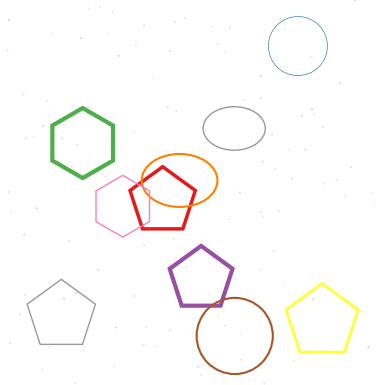[{"shape": "pentagon", "thickness": 2.5, "radius": 0.45, "center": [0.423, 0.478]}, {"shape": "circle", "thickness": 0.5, "radius": 0.38, "center": [0.774, 0.88]}, {"shape": "hexagon", "thickness": 3, "radius": 0.45, "center": [0.215, 0.628]}, {"shape": "pentagon", "thickness": 3, "radius": 0.43, "center": [0.522, 0.275]}, {"shape": "oval", "thickness": 1.5, "radius": 0.49, "center": [0.466, 0.531]}, {"shape": "pentagon", "thickness": 2, "radius": 0.49, "center": [0.837, 0.165]}, {"shape": "circle", "thickness": 1.5, "radius": 0.49, "center": [0.61, 0.127]}, {"shape": "hexagon", "thickness": 1, "radius": 0.4, "center": [0.319, 0.464]}, {"shape": "oval", "thickness": 1, "radius": 0.4, "center": [0.608, 0.666]}, {"shape": "pentagon", "thickness": 1, "radius": 0.47, "center": [0.159, 0.181]}]